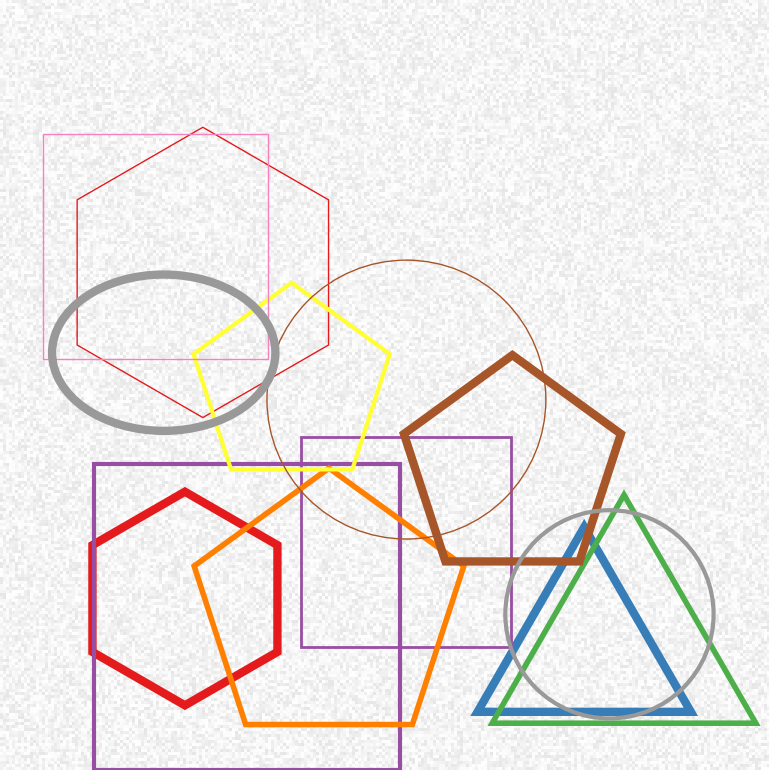[{"shape": "hexagon", "thickness": 0.5, "radius": 0.94, "center": [0.263, 0.646]}, {"shape": "hexagon", "thickness": 3, "radius": 0.69, "center": [0.24, 0.223]}, {"shape": "triangle", "thickness": 3, "radius": 0.8, "center": [0.759, 0.156]}, {"shape": "triangle", "thickness": 2, "radius": 0.99, "center": [0.81, 0.16]}, {"shape": "square", "thickness": 1, "radius": 0.68, "center": [0.527, 0.296]}, {"shape": "square", "thickness": 1.5, "radius": 0.99, "center": [0.321, 0.199]}, {"shape": "pentagon", "thickness": 2, "radius": 0.92, "center": [0.427, 0.208]}, {"shape": "pentagon", "thickness": 1.5, "radius": 0.67, "center": [0.379, 0.499]}, {"shape": "pentagon", "thickness": 3, "radius": 0.74, "center": [0.665, 0.391]}, {"shape": "circle", "thickness": 0.5, "radius": 0.91, "center": [0.528, 0.481]}, {"shape": "square", "thickness": 0.5, "radius": 0.73, "center": [0.202, 0.68]}, {"shape": "oval", "thickness": 3, "radius": 0.72, "center": [0.213, 0.542]}, {"shape": "circle", "thickness": 1.5, "radius": 0.68, "center": [0.791, 0.202]}]